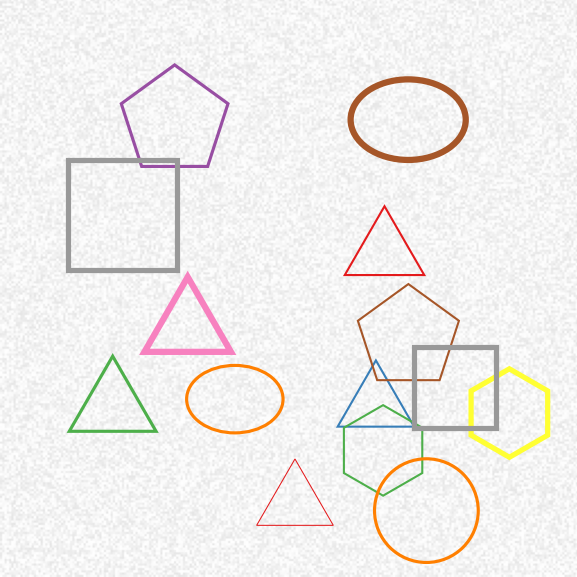[{"shape": "triangle", "thickness": 1, "radius": 0.4, "center": [0.666, 0.563]}, {"shape": "triangle", "thickness": 0.5, "radius": 0.38, "center": [0.511, 0.128]}, {"shape": "triangle", "thickness": 1, "radius": 0.38, "center": [0.651, 0.299]}, {"shape": "triangle", "thickness": 1.5, "radius": 0.43, "center": [0.195, 0.296]}, {"shape": "hexagon", "thickness": 1, "radius": 0.39, "center": [0.663, 0.219]}, {"shape": "pentagon", "thickness": 1.5, "radius": 0.49, "center": [0.302, 0.79]}, {"shape": "circle", "thickness": 1.5, "radius": 0.45, "center": [0.738, 0.115]}, {"shape": "oval", "thickness": 1.5, "radius": 0.42, "center": [0.407, 0.308]}, {"shape": "hexagon", "thickness": 2.5, "radius": 0.38, "center": [0.882, 0.284]}, {"shape": "pentagon", "thickness": 1, "radius": 0.46, "center": [0.707, 0.415]}, {"shape": "oval", "thickness": 3, "radius": 0.5, "center": [0.707, 0.792]}, {"shape": "triangle", "thickness": 3, "radius": 0.43, "center": [0.325, 0.433]}, {"shape": "square", "thickness": 2.5, "radius": 0.48, "center": [0.212, 0.627]}, {"shape": "square", "thickness": 2.5, "radius": 0.35, "center": [0.788, 0.328]}]